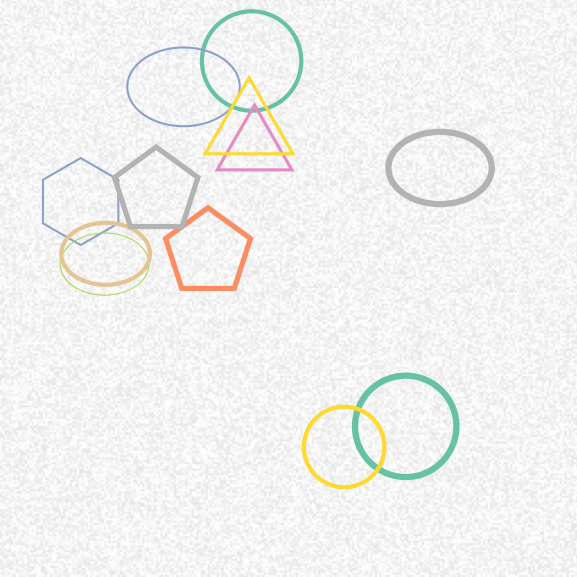[{"shape": "circle", "thickness": 3, "radius": 0.44, "center": [0.703, 0.261]}, {"shape": "circle", "thickness": 2, "radius": 0.43, "center": [0.436, 0.894]}, {"shape": "pentagon", "thickness": 2.5, "radius": 0.39, "center": [0.36, 0.562]}, {"shape": "oval", "thickness": 1, "radius": 0.49, "center": [0.318, 0.849]}, {"shape": "hexagon", "thickness": 1, "radius": 0.38, "center": [0.14, 0.65]}, {"shape": "triangle", "thickness": 1.5, "radius": 0.37, "center": [0.441, 0.742]}, {"shape": "oval", "thickness": 0.5, "radius": 0.38, "center": [0.181, 0.542]}, {"shape": "triangle", "thickness": 1.5, "radius": 0.44, "center": [0.431, 0.777]}, {"shape": "circle", "thickness": 2, "radius": 0.35, "center": [0.596, 0.225]}, {"shape": "oval", "thickness": 2, "radius": 0.38, "center": [0.183, 0.56]}, {"shape": "oval", "thickness": 3, "radius": 0.45, "center": [0.762, 0.708]}, {"shape": "pentagon", "thickness": 2.5, "radius": 0.38, "center": [0.27, 0.668]}]